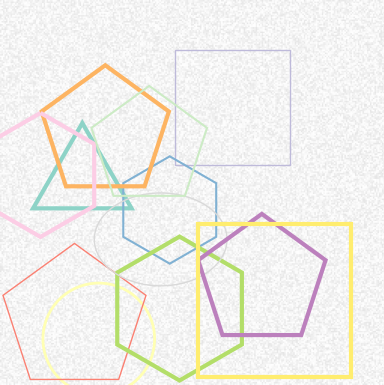[{"shape": "triangle", "thickness": 3, "radius": 0.74, "center": [0.214, 0.533]}, {"shape": "circle", "thickness": 2, "radius": 0.73, "center": [0.257, 0.12]}, {"shape": "square", "thickness": 1, "radius": 0.74, "center": [0.604, 0.72]}, {"shape": "pentagon", "thickness": 1, "radius": 0.98, "center": [0.193, 0.172]}, {"shape": "hexagon", "thickness": 1.5, "radius": 0.7, "center": [0.441, 0.455]}, {"shape": "pentagon", "thickness": 3, "radius": 0.87, "center": [0.273, 0.657]}, {"shape": "hexagon", "thickness": 3, "radius": 0.93, "center": [0.466, 0.199]}, {"shape": "hexagon", "thickness": 3, "radius": 0.81, "center": [0.105, 0.546]}, {"shape": "oval", "thickness": 1, "radius": 0.86, "center": [0.417, 0.378]}, {"shape": "pentagon", "thickness": 3, "radius": 0.87, "center": [0.68, 0.27]}, {"shape": "pentagon", "thickness": 1.5, "radius": 0.79, "center": [0.388, 0.619]}, {"shape": "square", "thickness": 3, "radius": 0.99, "center": [0.714, 0.22]}]